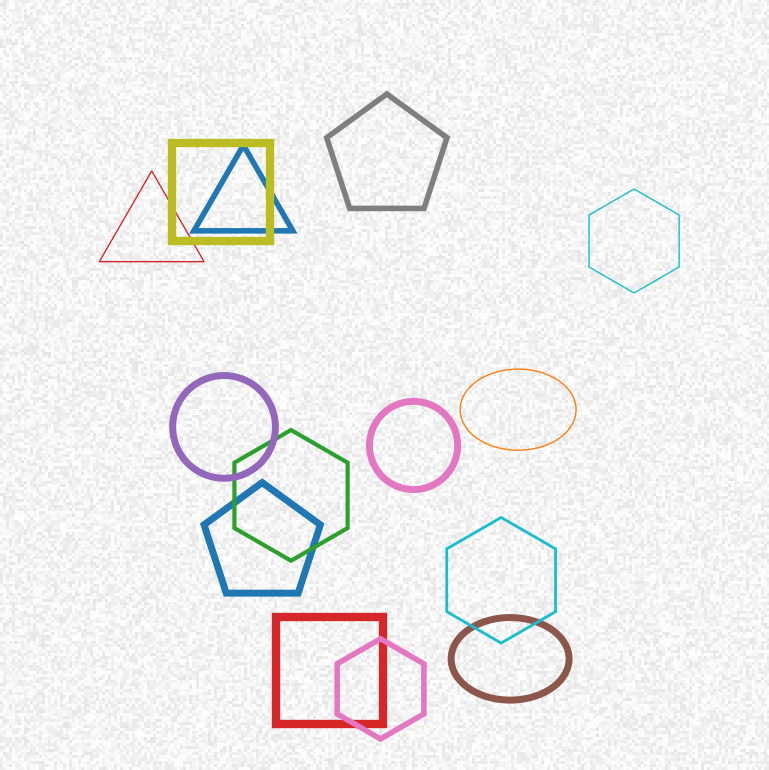[{"shape": "triangle", "thickness": 2, "radius": 0.37, "center": [0.316, 0.737]}, {"shape": "pentagon", "thickness": 2.5, "radius": 0.4, "center": [0.341, 0.294]}, {"shape": "oval", "thickness": 0.5, "radius": 0.38, "center": [0.673, 0.468]}, {"shape": "hexagon", "thickness": 1.5, "radius": 0.42, "center": [0.378, 0.357]}, {"shape": "square", "thickness": 3, "radius": 0.35, "center": [0.428, 0.129]}, {"shape": "triangle", "thickness": 0.5, "radius": 0.39, "center": [0.197, 0.699]}, {"shape": "circle", "thickness": 2.5, "radius": 0.33, "center": [0.291, 0.446]}, {"shape": "oval", "thickness": 2.5, "radius": 0.38, "center": [0.662, 0.144]}, {"shape": "hexagon", "thickness": 2, "radius": 0.33, "center": [0.494, 0.105]}, {"shape": "circle", "thickness": 2.5, "radius": 0.29, "center": [0.537, 0.421]}, {"shape": "pentagon", "thickness": 2, "radius": 0.41, "center": [0.502, 0.796]}, {"shape": "square", "thickness": 3, "radius": 0.32, "center": [0.287, 0.751]}, {"shape": "hexagon", "thickness": 0.5, "radius": 0.34, "center": [0.823, 0.687]}, {"shape": "hexagon", "thickness": 1, "radius": 0.41, "center": [0.651, 0.246]}]